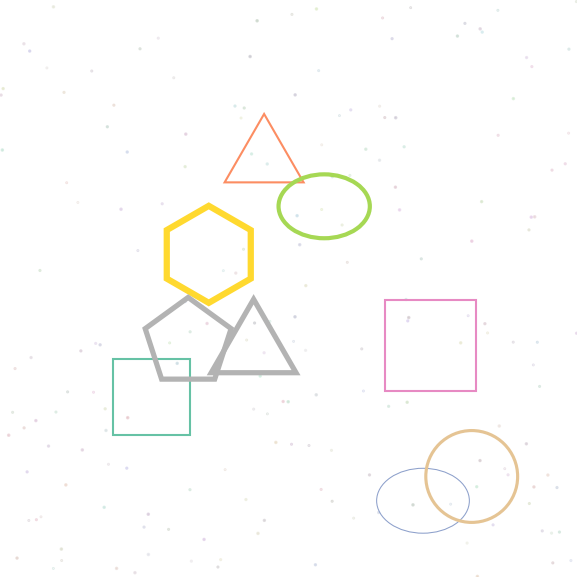[{"shape": "square", "thickness": 1, "radius": 0.33, "center": [0.262, 0.312]}, {"shape": "triangle", "thickness": 1, "radius": 0.39, "center": [0.457, 0.723]}, {"shape": "oval", "thickness": 0.5, "radius": 0.4, "center": [0.732, 0.132]}, {"shape": "square", "thickness": 1, "radius": 0.39, "center": [0.746, 0.401]}, {"shape": "oval", "thickness": 2, "radius": 0.4, "center": [0.561, 0.642]}, {"shape": "hexagon", "thickness": 3, "radius": 0.42, "center": [0.361, 0.559]}, {"shape": "circle", "thickness": 1.5, "radius": 0.4, "center": [0.817, 0.174]}, {"shape": "pentagon", "thickness": 2.5, "radius": 0.39, "center": [0.326, 0.406]}, {"shape": "triangle", "thickness": 2.5, "radius": 0.42, "center": [0.439, 0.396]}]